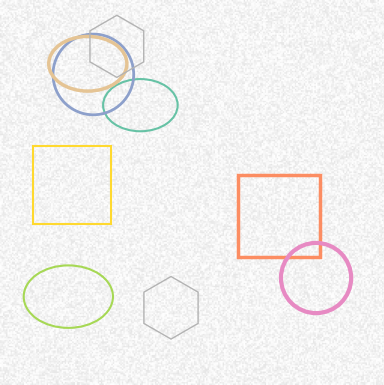[{"shape": "oval", "thickness": 1.5, "radius": 0.48, "center": [0.365, 0.727]}, {"shape": "square", "thickness": 2.5, "radius": 0.53, "center": [0.725, 0.439]}, {"shape": "circle", "thickness": 2, "radius": 0.52, "center": [0.242, 0.807]}, {"shape": "circle", "thickness": 3, "radius": 0.46, "center": [0.821, 0.278]}, {"shape": "oval", "thickness": 1.5, "radius": 0.58, "center": [0.177, 0.23]}, {"shape": "square", "thickness": 1.5, "radius": 0.51, "center": [0.187, 0.519]}, {"shape": "oval", "thickness": 2.5, "radius": 0.51, "center": [0.228, 0.834]}, {"shape": "hexagon", "thickness": 1, "radius": 0.4, "center": [0.303, 0.88]}, {"shape": "hexagon", "thickness": 1, "radius": 0.41, "center": [0.444, 0.201]}]